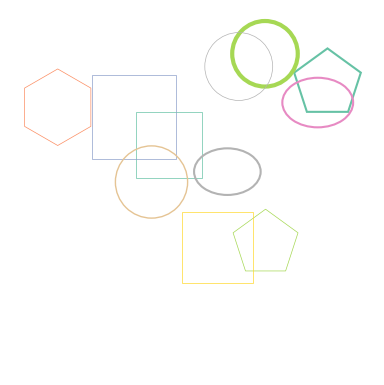[{"shape": "pentagon", "thickness": 1.5, "radius": 0.46, "center": [0.851, 0.783]}, {"shape": "square", "thickness": 0.5, "radius": 0.43, "center": [0.439, 0.623]}, {"shape": "hexagon", "thickness": 0.5, "radius": 0.5, "center": [0.15, 0.722]}, {"shape": "square", "thickness": 0.5, "radius": 0.55, "center": [0.349, 0.696]}, {"shape": "oval", "thickness": 1.5, "radius": 0.46, "center": [0.825, 0.734]}, {"shape": "pentagon", "thickness": 0.5, "radius": 0.44, "center": [0.69, 0.368]}, {"shape": "circle", "thickness": 3, "radius": 0.43, "center": [0.688, 0.86]}, {"shape": "square", "thickness": 0.5, "radius": 0.46, "center": [0.565, 0.357]}, {"shape": "circle", "thickness": 1, "radius": 0.47, "center": [0.394, 0.527]}, {"shape": "oval", "thickness": 1.5, "radius": 0.43, "center": [0.591, 0.554]}, {"shape": "circle", "thickness": 0.5, "radius": 0.44, "center": [0.62, 0.827]}]